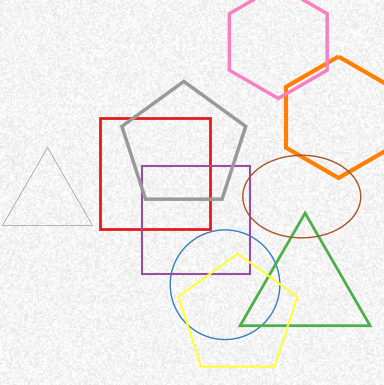[{"shape": "square", "thickness": 2, "radius": 0.72, "center": [0.403, 0.549]}, {"shape": "circle", "thickness": 1, "radius": 0.71, "center": [0.584, 0.26]}, {"shape": "triangle", "thickness": 2, "radius": 0.97, "center": [0.792, 0.252]}, {"shape": "square", "thickness": 1.5, "radius": 0.7, "center": [0.508, 0.428]}, {"shape": "hexagon", "thickness": 3, "radius": 0.79, "center": [0.879, 0.695]}, {"shape": "pentagon", "thickness": 1.5, "radius": 0.81, "center": [0.618, 0.179]}, {"shape": "oval", "thickness": 1, "radius": 0.77, "center": [0.784, 0.489]}, {"shape": "hexagon", "thickness": 2.5, "radius": 0.73, "center": [0.723, 0.891]}, {"shape": "pentagon", "thickness": 2.5, "radius": 0.85, "center": [0.477, 0.619]}, {"shape": "triangle", "thickness": 0.5, "radius": 0.68, "center": [0.124, 0.482]}]